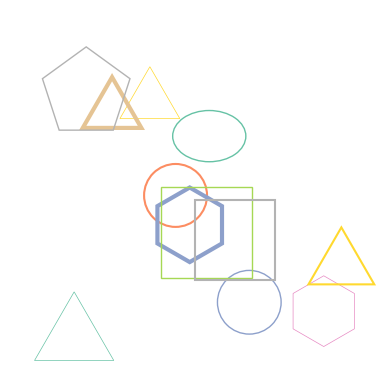[{"shape": "oval", "thickness": 1, "radius": 0.48, "center": [0.544, 0.646]}, {"shape": "triangle", "thickness": 0.5, "radius": 0.59, "center": [0.193, 0.123]}, {"shape": "circle", "thickness": 1.5, "radius": 0.41, "center": [0.456, 0.492]}, {"shape": "circle", "thickness": 1, "radius": 0.41, "center": [0.647, 0.215]}, {"shape": "hexagon", "thickness": 3, "radius": 0.48, "center": [0.493, 0.416]}, {"shape": "hexagon", "thickness": 0.5, "radius": 0.46, "center": [0.841, 0.192]}, {"shape": "square", "thickness": 1, "radius": 0.59, "center": [0.537, 0.396]}, {"shape": "triangle", "thickness": 0.5, "radius": 0.45, "center": [0.389, 0.737]}, {"shape": "triangle", "thickness": 1.5, "radius": 0.49, "center": [0.887, 0.311]}, {"shape": "triangle", "thickness": 3, "radius": 0.44, "center": [0.291, 0.712]}, {"shape": "pentagon", "thickness": 1, "radius": 0.6, "center": [0.224, 0.759]}, {"shape": "square", "thickness": 1.5, "radius": 0.52, "center": [0.61, 0.377]}]